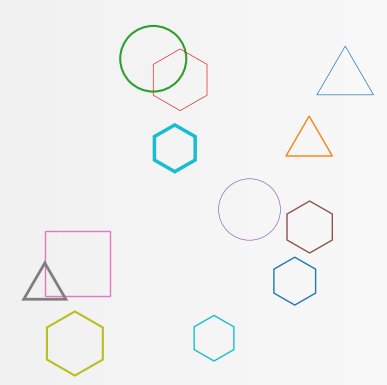[{"shape": "hexagon", "thickness": 1, "radius": 0.31, "center": [0.761, 0.27]}, {"shape": "triangle", "thickness": 0.5, "radius": 0.42, "center": [0.891, 0.796]}, {"shape": "triangle", "thickness": 1, "radius": 0.35, "center": [0.798, 0.629]}, {"shape": "circle", "thickness": 1.5, "radius": 0.43, "center": [0.395, 0.847]}, {"shape": "hexagon", "thickness": 0.5, "radius": 0.4, "center": [0.465, 0.793]}, {"shape": "circle", "thickness": 0.5, "radius": 0.4, "center": [0.644, 0.456]}, {"shape": "hexagon", "thickness": 1, "radius": 0.34, "center": [0.799, 0.41]}, {"shape": "square", "thickness": 1, "radius": 0.42, "center": [0.201, 0.316]}, {"shape": "triangle", "thickness": 2, "radius": 0.31, "center": [0.116, 0.254]}, {"shape": "hexagon", "thickness": 1.5, "radius": 0.42, "center": [0.193, 0.108]}, {"shape": "hexagon", "thickness": 2.5, "radius": 0.3, "center": [0.451, 0.615]}, {"shape": "hexagon", "thickness": 1, "radius": 0.3, "center": [0.552, 0.122]}]